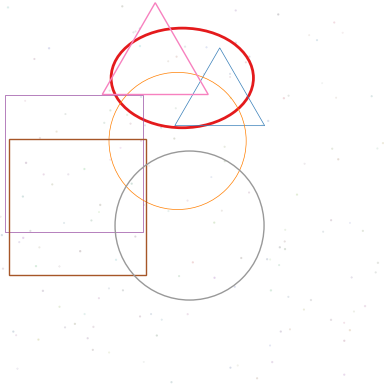[{"shape": "oval", "thickness": 2, "radius": 0.92, "center": [0.473, 0.798]}, {"shape": "triangle", "thickness": 0.5, "radius": 0.67, "center": [0.571, 0.741]}, {"shape": "square", "thickness": 0.5, "radius": 0.89, "center": [0.192, 0.576]}, {"shape": "circle", "thickness": 0.5, "radius": 0.89, "center": [0.461, 0.634]}, {"shape": "square", "thickness": 1, "radius": 0.89, "center": [0.201, 0.463]}, {"shape": "triangle", "thickness": 1, "radius": 0.79, "center": [0.403, 0.834]}, {"shape": "circle", "thickness": 1, "radius": 0.97, "center": [0.492, 0.414]}]